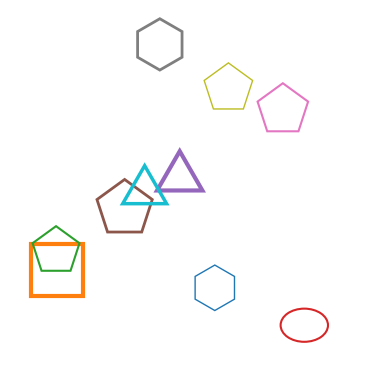[{"shape": "hexagon", "thickness": 1, "radius": 0.3, "center": [0.558, 0.252]}, {"shape": "square", "thickness": 3, "radius": 0.34, "center": [0.149, 0.299]}, {"shape": "pentagon", "thickness": 1.5, "radius": 0.32, "center": [0.146, 0.349]}, {"shape": "oval", "thickness": 1.5, "radius": 0.31, "center": [0.79, 0.155]}, {"shape": "triangle", "thickness": 3, "radius": 0.34, "center": [0.467, 0.539]}, {"shape": "pentagon", "thickness": 2, "radius": 0.38, "center": [0.324, 0.458]}, {"shape": "pentagon", "thickness": 1.5, "radius": 0.34, "center": [0.735, 0.715]}, {"shape": "hexagon", "thickness": 2, "radius": 0.33, "center": [0.415, 0.885]}, {"shape": "pentagon", "thickness": 1, "radius": 0.33, "center": [0.593, 0.77]}, {"shape": "triangle", "thickness": 2.5, "radius": 0.33, "center": [0.376, 0.504]}]